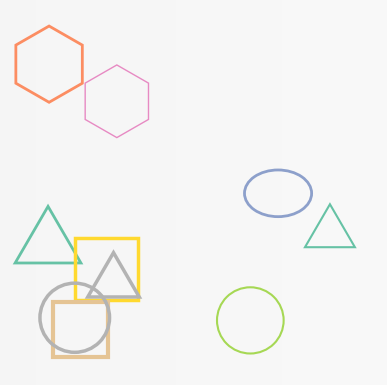[{"shape": "triangle", "thickness": 1.5, "radius": 0.37, "center": [0.851, 0.395]}, {"shape": "triangle", "thickness": 2, "radius": 0.49, "center": [0.124, 0.366]}, {"shape": "hexagon", "thickness": 2, "radius": 0.5, "center": [0.127, 0.833]}, {"shape": "oval", "thickness": 2, "radius": 0.43, "center": [0.718, 0.498]}, {"shape": "hexagon", "thickness": 1, "radius": 0.47, "center": [0.301, 0.737]}, {"shape": "circle", "thickness": 1.5, "radius": 0.43, "center": [0.646, 0.168]}, {"shape": "square", "thickness": 2.5, "radius": 0.41, "center": [0.274, 0.301]}, {"shape": "square", "thickness": 3, "radius": 0.36, "center": [0.207, 0.144]}, {"shape": "circle", "thickness": 2.5, "radius": 0.45, "center": [0.193, 0.175]}, {"shape": "triangle", "thickness": 2.5, "radius": 0.38, "center": [0.293, 0.267]}]